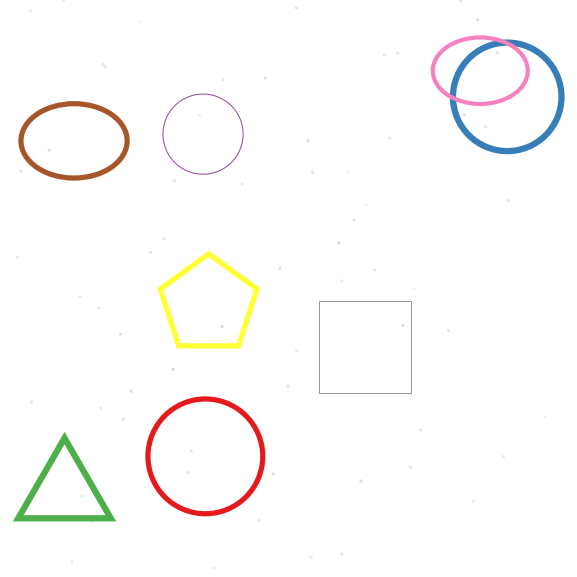[{"shape": "circle", "thickness": 2.5, "radius": 0.5, "center": [0.356, 0.209]}, {"shape": "circle", "thickness": 3, "radius": 0.47, "center": [0.878, 0.831]}, {"shape": "triangle", "thickness": 3, "radius": 0.46, "center": [0.112, 0.148]}, {"shape": "circle", "thickness": 0.5, "radius": 0.35, "center": [0.352, 0.767]}, {"shape": "pentagon", "thickness": 2.5, "radius": 0.44, "center": [0.361, 0.471]}, {"shape": "oval", "thickness": 2.5, "radius": 0.46, "center": [0.128, 0.755]}, {"shape": "oval", "thickness": 2, "radius": 0.41, "center": [0.832, 0.877]}, {"shape": "square", "thickness": 0.5, "radius": 0.4, "center": [0.633, 0.398]}]